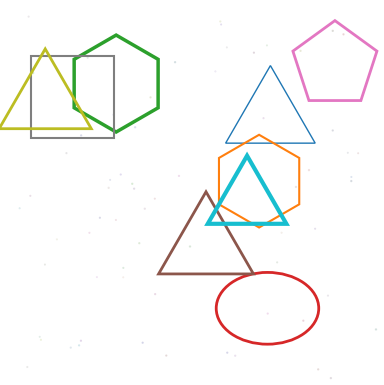[{"shape": "triangle", "thickness": 1, "radius": 0.67, "center": [0.702, 0.695]}, {"shape": "hexagon", "thickness": 1.5, "radius": 0.6, "center": [0.673, 0.53]}, {"shape": "hexagon", "thickness": 2.5, "radius": 0.63, "center": [0.302, 0.783]}, {"shape": "oval", "thickness": 2, "radius": 0.67, "center": [0.695, 0.199]}, {"shape": "triangle", "thickness": 2, "radius": 0.71, "center": [0.535, 0.36]}, {"shape": "pentagon", "thickness": 2, "radius": 0.57, "center": [0.87, 0.832]}, {"shape": "square", "thickness": 1.5, "radius": 0.53, "center": [0.188, 0.748]}, {"shape": "triangle", "thickness": 2, "radius": 0.69, "center": [0.117, 0.735]}, {"shape": "triangle", "thickness": 3, "radius": 0.59, "center": [0.642, 0.478]}]